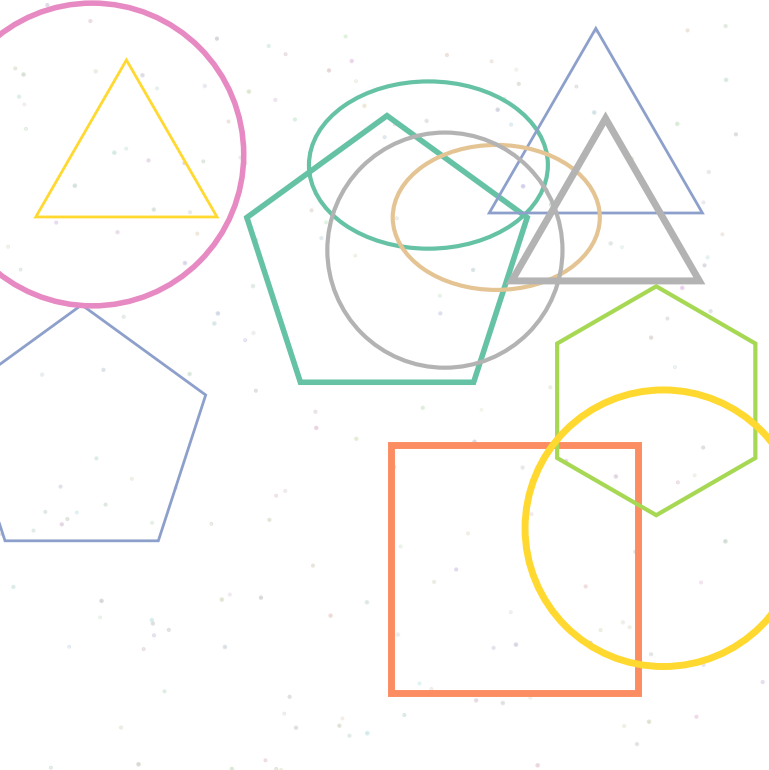[{"shape": "oval", "thickness": 1.5, "radius": 0.78, "center": [0.556, 0.786]}, {"shape": "pentagon", "thickness": 2, "radius": 0.96, "center": [0.503, 0.658]}, {"shape": "square", "thickness": 2.5, "radius": 0.8, "center": [0.668, 0.261]}, {"shape": "pentagon", "thickness": 1, "radius": 0.85, "center": [0.106, 0.435]}, {"shape": "triangle", "thickness": 1, "radius": 0.8, "center": [0.774, 0.803]}, {"shape": "circle", "thickness": 2, "radius": 0.98, "center": [0.12, 0.799]}, {"shape": "hexagon", "thickness": 1.5, "radius": 0.74, "center": [0.852, 0.48]}, {"shape": "circle", "thickness": 2.5, "radius": 0.9, "center": [0.861, 0.314]}, {"shape": "triangle", "thickness": 1, "radius": 0.68, "center": [0.164, 0.786]}, {"shape": "oval", "thickness": 1.5, "radius": 0.67, "center": [0.645, 0.718]}, {"shape": "circle", "thickness": 1.5, "radius": 0.76, "center": [0.578, 0.675]}, {"shape": "triangle", "thickness": 2.5, "radius": 0.7, "center": [0.786, 0.706]}]